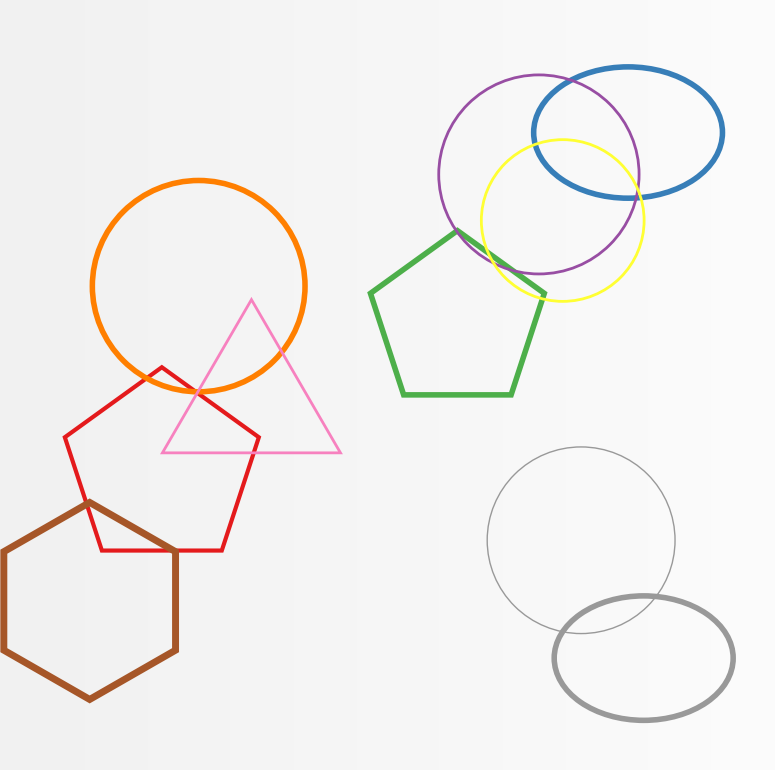[{"shape": "pentagon", "thickness": 1.5, "radius": 0.66, "center": [0.209, 0.391]}, {"shape": "oval", "thickness": 2, "radius": 0.61, "center": [0.81, 0.828]}, {"shape": "pentagon", "thickness": 2, "radius": 0.59, "center": [0.59, 0.583]}, {"shape": "circle", "thickness": 1, "radius": 0.65, "center": [0.695, 0.773]}, {"shape": "circle", "thickness": 2, "radius": 0.69, "center": [0.256, 0.628]}, {"shape": "circle", "thickness": 1, "radius": 0.53, "center": [0.726, 0.714]}, {"shape": "hexagon", "thickness": 2.5, "radius": 0.64, "center": [0.116, 0.22]}, {"shape": "triangle", "thickness": 1, "radius": 0.66, "center": [0.324, 0.478]}, {"shape": "oval", "thickness": 2, "radius": 0.58, "center": [0.831, 0.145]}, {"shape": "circle", "thickness": 0.5, "radius": 0.61, "center": [0.75, 0.298]}]